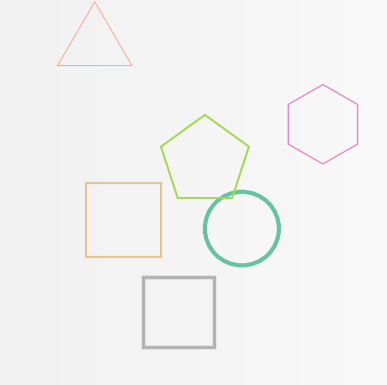[{"shape": "circle", "thickness": 3, "radius": 0.48, "center": [0.624, 0.406]}, {"shape": "triangle", "thickness": 0.5, "radius": 0.55, "center": [0.245, 0.885]}, {"shape": "hexagon", "thickness": 1, "radius": 0.52, "center": [0.833, 0.677]}, {"shape": "pentagon", "thickness": 1.5, "radius": 0.6, "center": [0.529, 0.582]}, {"shape": "square", "thickness": 1.5, "radius": 0.48, "center": [0.319, 0.429]}, {"shape": "square", "thickness": 2.5, "radius": 0.45, "center": [0.461, 0.189]}]